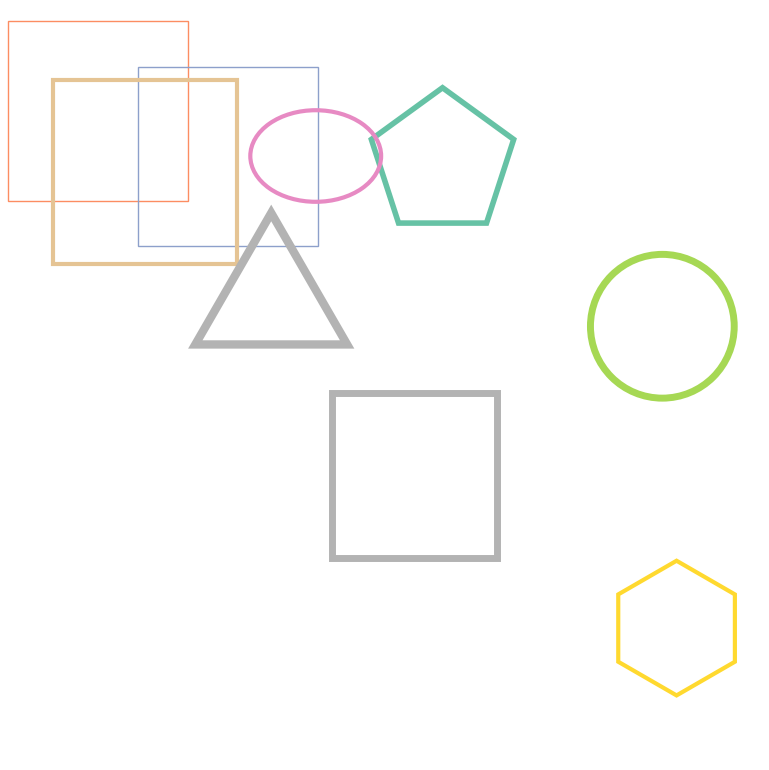[{"shape": "pentagon", "thickness": 2, "radius": 0.49, "center": [0.575, 0.789]}, {"shape": "square", "thickness": 0.5, "radius": 0.58, "center": [0.127, 0.856]}, {"shape": "square", "thickness": 0.5, "radius": 0.58, "center": [0.296, 0.797]}, {"shape": "oval", "thickness": 1.5, "radius": 0.42, "center": [0.41, 0.797]}, {"shape": "circle", "thickness": 2.5, "radius": 0.47, "center": [0.86, 0.576]}, {"shape": "hexagon", "thickness": 1.5, "radius": 0.44, "center": [0.879, 0.184]}, {"shape": "square", "thickness": 1.5, "radius": 0.6, "center": [0.188, 0.777]}, {"shape": "triangle", "thickness": 3, "radius": 0.57, "center": [0.352, 0.61]}, {"shape": "square", "thickness": 2.5, "radius": 0.54, "center": [0.538, 0.382]}]